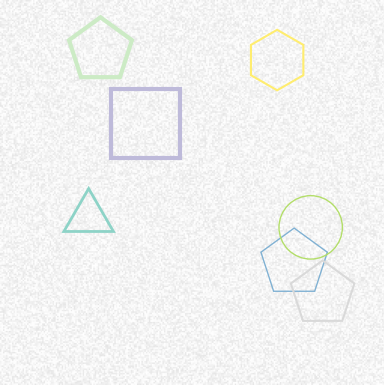[{"shape": "triangle", "thickness": 2, "radius": 0.37, "center": [0.23, 0.436]}, {"shape": "square", "thickness": 3, "radius": 0.45, "center": [0.378, 0.679]}, {"shape": "pentagon", "thickness": 1, "radius": 0.45, "center": [0.764, 0.317]}, {"shape": "circle", "thickness": 1, "radius": 0.41, "center": [0.807, 0.409]}, {"shape": "pentagon", "thickness": 1.5, "radius": 0.43, "center": [0.838, 0.237]}, {"shape": "pentagon", "thickness": 3, "radius": 0.43, "center": [0.261, 0.869]}, {"shape": "hexagon", "thickness": 1.5, "radius": 0.39, "center": [0.72, 0.844]}]